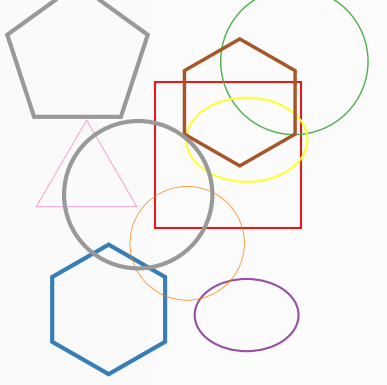[{"shape": "square", "thickness": 1.5, "radius": 0.95, "center": [0.589, 0.598]}, {"shape": "hexagon", "thickness": 3, "radius": 0.84, "center": [0.28, 0.196]}, {"shape": "circle", "thickness": 1, "radius": 0.95, "center": [0.76, 0.841]}, {"shape": "oval", "thickness": 1.5, "radius": 0.67, "center": [0.636, 0.182]}, {"shape": "circle", "thickness": 0.5, "radius": 0.74, "center": [0.483, 0.368]}, {"shape": "oval", "thickness": 1.5, "radius": 0.78, "center": [0.637, 0.637]}, {"shape": "hexagon", "thickness": 2.5, "radius": 0.82, "center": [0.619, 0.734]}, {"shape": "triangle", "thickness": 0.5, "radius": 0.75, "center": [0.223, 0.538]}, {"shape": "circle", "thickness": 3, "radius": 0.96, "center": [0.357, 0.494]}, {"shape": "pentagon", "thickness": 3, "radius": 0.95, "center": [0.2, 0.851]}]